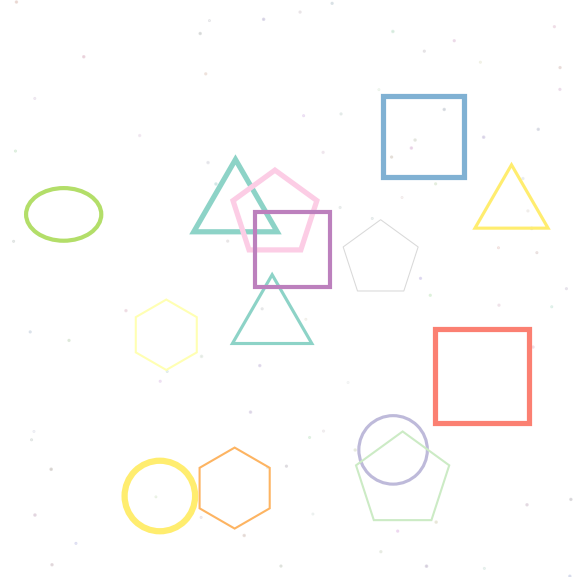[{"shape": "triangle", "thickness": 2.5, "radius": 0.42, "center": [0.408, 0.639]}, {"shape": "triangle", "thickness": 1.5, "radius": 0.4, "center": [0.471, 0.444]}, {"shape": "hexagon", "thickness": 1, "radius": 0.3, "center": [0.288, 0.419]}, {"shape": "circle", "thickness": 1.5, "radius": 0.3, "center": [0.681, 0.22]}, {"shape": "square", "thickness": 2.5, "radius": 0.41, "center": [0.834, 0.348]}, {"shape": "square", "thickness": 2.5, "radius": 0.35, "center": [0.733, 0.763]}, {"shape": "hexagon", "thickness": 1, "radius": 0.35, "center": [0.406, 0.154]}, {"shape": "oval", "thickness": 2, "radius": 0.33, "center": [0.11, 0.628]}, {"shape": "pentagon", "thickness": 2.5, "radius": 0.38, "center": [0.476, 0.628]}, {"shape": "pentagon", "thickness": 0.5, "radius": 0.34, "center": [0.659, 0.55]}, {"shape": "square", "thickness": 2, "radius": 0.32, "center": [0.507, 0.568]}, {"shape": "pentagon", "thickness": 1, "radius": 0.42, "center": [0.697, 0.167]}, {"shape": "circle", "thickness": 3, "radius": 0.31, "center": [0.277, 0.14]}, {"shape": "triangle", "thickness": 1.5, "radius": 0.37, "center": [0.886, 0.641]}]